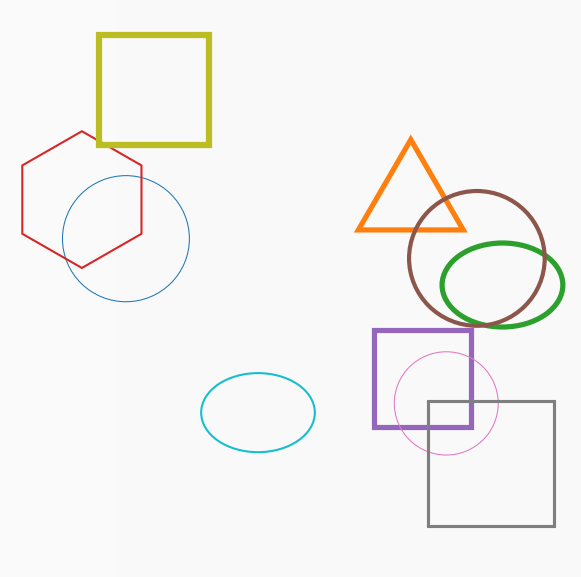[{"shape": "circle", "thickness": 0.5, "radius": 0.55, "center": [0.217, 0.586]}, {"shape": "triangle", "thickness": 2.5, "radius": 0.52, "center": [0.707, 0.653]}, {"shape": "oval", "thickness": 2.5, "radius": 0.52, "center": [0.864, 0.506]}, {"shape": "hexagon", "thickness": 1, "radius": 0.59, "center": [0.141, 0.654]}, {"shape": "square", "thickness": 2.5, "radius": 0.42, "center": [0.727, 0.344]}, {"shape": "circle", "thickness": 2, "radius": 0.58, "center": [0.82, 0.552]}, {"shape": "circle", "thickness": 0.5, "radius": 0.45, "center": [0.768, 0.301]}, {"shape": "square", "thickness": 1.5, "radius": 0.54, "center": [0.845, 0.197]}, {"shape": "square", "thickness": 3, "radius": 0.47, "center": [0.265, 0.843]}, {"shape": "oval", "thickness": 1, "radius": 0.49, "center": [0.444, 0.285]}]